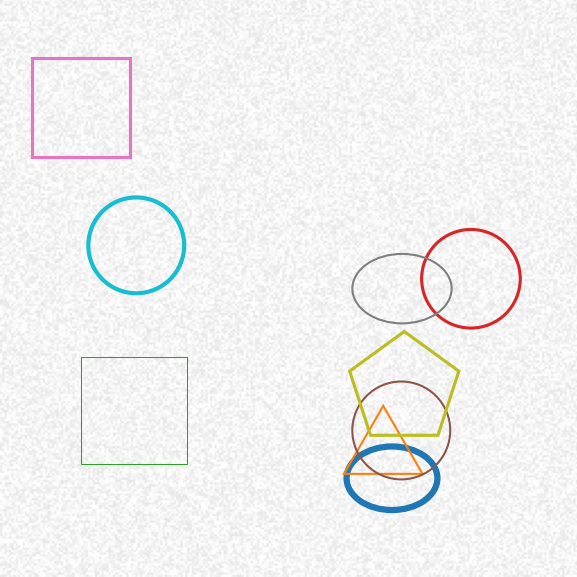[{"shape": "oval", "thickness": 3, "radius": 0.39, "center": [0.679, 0.171]}, {"shape": "triangle", "thickness": 1, "radius": 0.39, "center": [0.664, 0.218]}, {"shape": "square", "thickness": 0.5, "radius": 0.46, "center": [0.232, 0.288]}, {"shape": "circle", "thickness": 1.5, "radius": 0.43, "center": [0.816, 0.516]}, {"shape": "circle", "thickness": 1, "radius": 0.42, "center": [0.695, 0.254]}, {"shape": "square", "thickness": 1.5, "radius": 0.43, "center": [0.14, 0.813]}, {"shape": "oval", "thickness": 1, "radius": 0.43, "center": [0.696, 0.499]}, {"shape": "pentagon", "thickness": 1.5, "radius": 0.5, "center": [0.7, 0.326]}, {"shape": "circle", "thickness": 2, "radius": 0.41, "center": [0.236, 0.574]}]